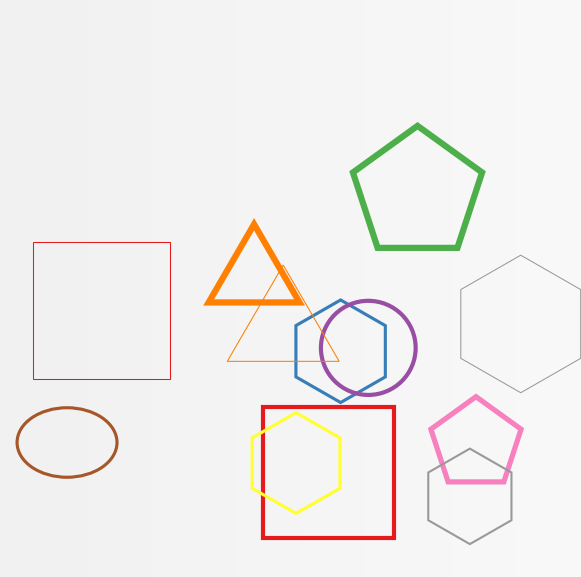[{"shape": "square", "thickness": 2, "radius": 0.57, "center": [0.565, 0.18]}, {"shape": "square", "thickness": 0.5, "radius": 0.59, "center": [0.175, 0.461]}, {"shape": "hexagon", "thickness": 1.5, "radius": 0.44, "center": [0.586, 0.391]}, {"shape": "pentagon", "thickness": 3, "radius": 0.58, "center": [0.718, 0.664]}, {"shape": "circle", "thickness": 2, "radius": 0.41, "center": [0.634, 0.397]}, {"shape": "triangle", "thickness": 3, "radius": 0.45, "center": [0.437, 0.521]}, {"shape": "triangle", "thickness": 0.5, "radius": 0.56, "center": [0.487, 0.429]}, {"shape": "hexagon", "thickness": 1.5, "radius": 0.44, "center": [0.509, 0.197]}, {"shape": "oval", "thickness": 1.5, "radius": 0.43, "center": [0.115, 0.233]}, {"shape": "pentagon", "thickness": 2.5, "radius": 0.41, "center": [0.819, 0.231]}, {"shape": "hexagon", "thickness": 0.5, "radius": 0.6, "center": [0.896, 0.438]}, {"shape": "hexagon", "thickness": 1, "radius": 0.41, "center": [0.808, 0.14]}]